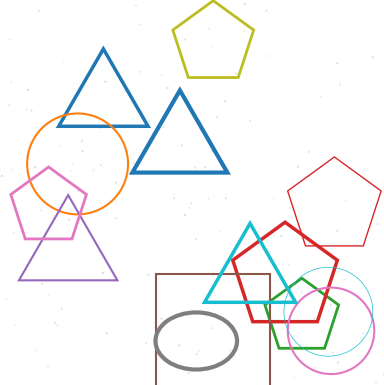[{"shape": "triangle", "thickness": 3, "radius": 0.71, "center": [0.467, 0.623]}, {"shape": "triangle", "thickness": 2.5, "radius": 0.67, "center": [0.269, 0.739]}, {"shape": "circle", "thickness": 1.5, "radius": 0.66, "center": [0.202, 0.574]}, {"shape": "pentagon", "thickness": 2, "radius": 0.5, "center": [0.784, 0.177]}, {"shape": "pentagon", "thickness": 2.5, "radius": 0.71, "center": [0.74, 0.28]}, {"shape": "pentagon", "thickness": 1, "radius": 0.64, "center": [0.869, 0.465]}, {"shape": "triangle", "thickness": 1.5, "radius": 0.74, "center": [0.177, 0.346]}, {"shape": "square", "thickness": 1.5, "radius": 0.74, "center": [0.552, 0.14]}, {"shape": "pentagon", "thickness": 2, "radius": 0.52, "center": [0.126, 0.463]}, {"shape": "circle", "thickness": 1.5, "radius": 0.56, "center": [0.86, 0.141]}, {"shape": "oval", "thickness": 3, "radius": 0.53, "center": [0.51, 0.114]}, {"shape": "pentagon", "thickness": 2, "radius": 0.55, "center": [0.554, 0.888]}, {"shape": "triangle", "thickness": 2.5, "radius": 0.68, "center": [0.65, 0.283]}, {"shape": "circle", "thickness": 0.5, "radius": 0.58, "center": [0.853, 0.19]}]